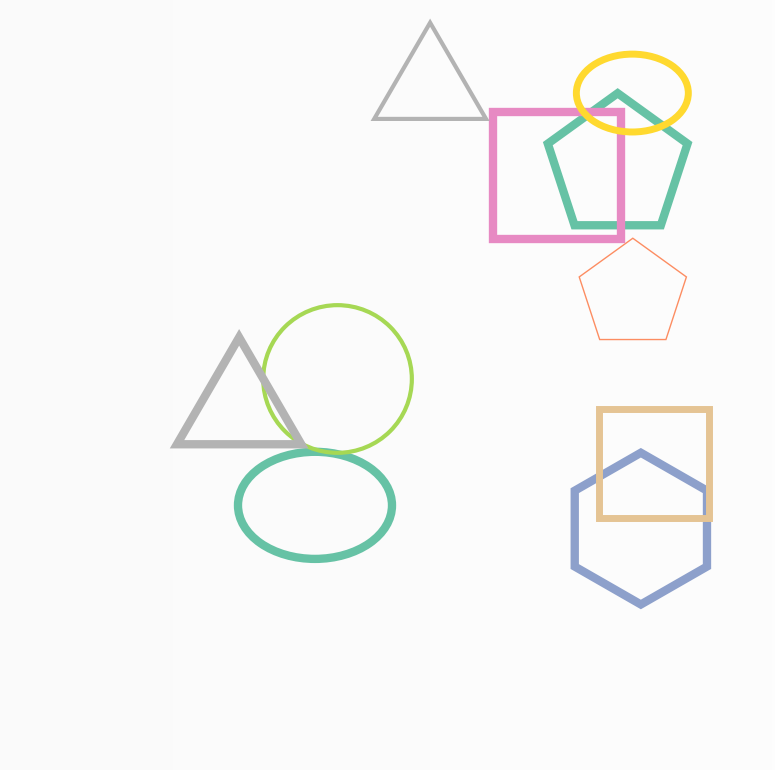[{"shape": "pentagon", "thickness": 3, "radius": 0.47, "center": [0.797, 0.784]}, {"shape": "oval", "thickness": 3, "radius": 0.5, "center": [0.406, 0.344]}, {"shape": "pentagon", "thickness": 0.5, "radius": 0.36, "center": [0.817, 0.618]}, {"shape": "hexagon", "thickness": 3, "radius": 0.49, "center": [0.827, 0.313]}, {"shape": "square", "thickness": 3, "radius": 0.41, "center": [0.719, 0.773]}, {"shape": "circle", "thickness": 1.5, "radius": 0.48, "center": [0.436, 0.508]}, {"shape": "oval", "thickness": 2.5, "radius": 0.36, "center": [0.816, 0.879]}, {"shape": "square", "thickness": 2.5, "radius": 0.35, "center": [0.844, 0.399]}, {"shape": "triangle", "thickness": 3, "radius": 0.46, "center": [0.309, 0.469]}, {"shape": "triangle", "thickness": 1.5, "radius": 0.42, "center": [0.555, 0.887]}]